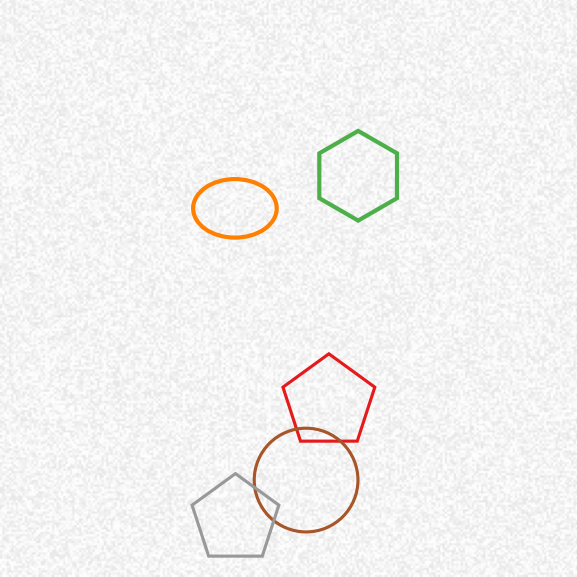[{"shape": "pentagon", "thickness": 1.5, "radius": 0.42, "center": [0.569, 0.303]}, {"shape": "hexagon", "thickness": 2, "radius": 0.39, "center": [0.62, 0.695]}, {"shape": "oval", "thickness": 2, "radius": 0.36, "center": [0.407, 0.638]}, {"shape": "circle", "thickness": 1.5, "radius": 0.45, "center": [0.53, 0.168]}, {"shape": "pentagon", "thickness": 1.5, "radius": 0.39, "center": [0.408, 0.1]}]